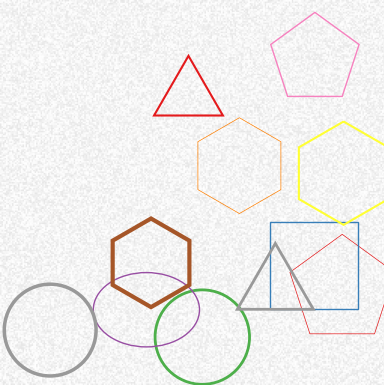[{"shape": "pentagon", "thickness": 0.5, "radius": 0.71, "center": [0.889, 0.249]}, {"shape": "triangle", "thickness": 1.5, "radius": 0.52, "center": [0.49, 0.752]}, {"shape": "square", "thickness": 1, "radius": 0.57, "center": [0.815, 0.31]}, {"shape": "circle", "thickness": 2, "radius": 0.61, "center": [0.525, 0.124]}, {"shape": "oval", "thickness": 1, "radius": 0.69, "center": [0.38, 0.195]}, {"shape": "hexagon", "thickness": 0.5, "radius": 0.62, "center": [0.622, 0.57]}, {"shape": "hexagon", "thickness": 1.5, "radius": 0.67, "center": [0.892, 0.55]}, {"shape": "hexagon", "thickness": 3, "radius": 0.58, "center": [0.392, 0.317]}, {"shape": "pentagon", "thickness": 1, "radius": 0.6, "center": [0.818, 0.847]}, {"shape": "circle", "thickness": 2.5, "radius": 0.6, "center": [0.13, 0.143]}, {"shape": "triangle", "thickness": 2, "radius": 0.57, "center": [0.715, 0.254]}]